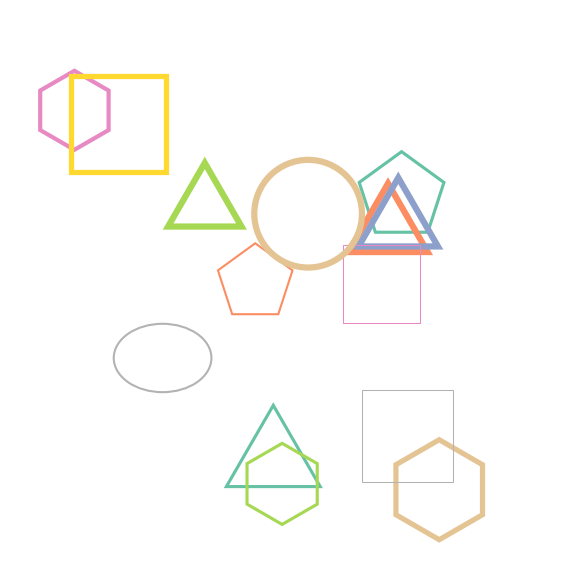[{"shape": "pentagon", "thickness": 1.5, "radius": 0.39, "center": [0.695, 0.659]}, {"shape": "triangle", "thickness": 1.5, "radius": 0.47, "center": [0.473, 0.203]}, {"shape": "triangle", "thickness": 3, "radius": 0.4, "center": [0.672, 0.602]}, {"shape": "pentagon", "thickness": 1, "radius": 0.34, "center": [0.442, 0.51]}, {"shape": "triangle", "thickness": 3, "radius": 0.4, "center": [0.69, 0.612]}, {"shape": "hexagon", "thickness": 2, "radius": 0.34, "center": [0.129, 0.808]}, {"shape": "square", "thickness": 0.5, "radius": 0.34, "center": [0.661, 0.507]}, {"shape": "hexagon", "thickness": 1.5, "radius": 0.35, "center": [0.489, 0.161]}, {"shape": "triangle", "thickness": 3, "radius": 0.37, "center": [0.355, 0.644]}, {"shape": "square", "thickness": 2.5, "radius": 0.41, "center": [0.205, 0.785]}, {"shape": "circle", "thickness": 3, "radius": 0.47, "center": [0.534, 0.629]}, {"shape": "hexagon", "thickness": 2.5, "radius": 0.43, "center": [0.761, 0.151]}, {"shape": "oval", "thickness": 1, "radius": 0.42, "center": [0.282, 0.379]}, {"shape": "square", "thickness": 0.5, "radius": 0.4, "center": [0.706, 0.245]}]